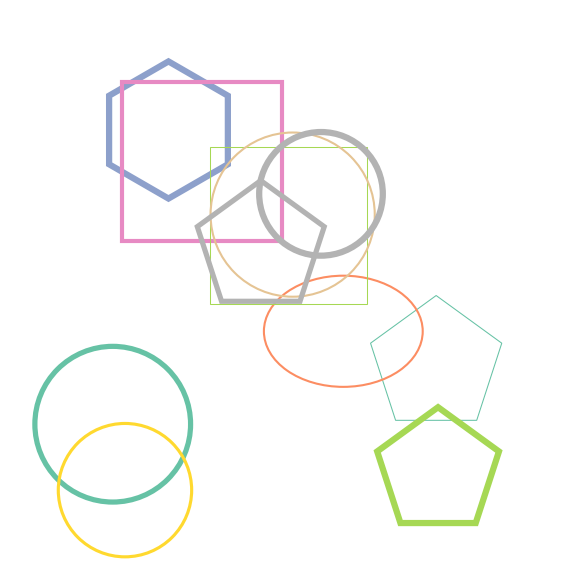[{"shape": "circle", "thickness": 2.5, "radius": 0.67, "center": [0.195, 0.265]}, {"shape": "pentagon", "thickness": 0.5, "radius": 0.6, "center": [0.755, 0.368]}, {"shape": "oval", "thickness": 1, "radius": 0.69, "center": [0.594, 0.425]}, {"shape": "hexagon", "thickness": 3, "radius": 0.59, "center": [0.292, 0.774]}, {"shape": "square", "thickness": 2, "radius": 0.69, "center": [0.35, 0.72]}, {"shape": "square", "thickness": 0.5, "radius": 0.68, "center": [0.499, 0.609]}, {"shape": "pentagon", "thickness": 3, "radius": 0.55, "center": [0.759, 0.183]}, {"shape": "circle", "thickness": 1.5, "radius": 0.58, "center": [0.216, 0.15]}, {"shape": "circle", "thickness": 1, "radius": 0.71, "center": [0.507, 0.627]}, {"shape": "circle", "thickness": 3, "radius": 0.54, "center": [0.556, 0.663]}, {"shape": "pentagon", "thickness": 2.5, "radius": 0.58, "center": [0.452, 0.571]}]